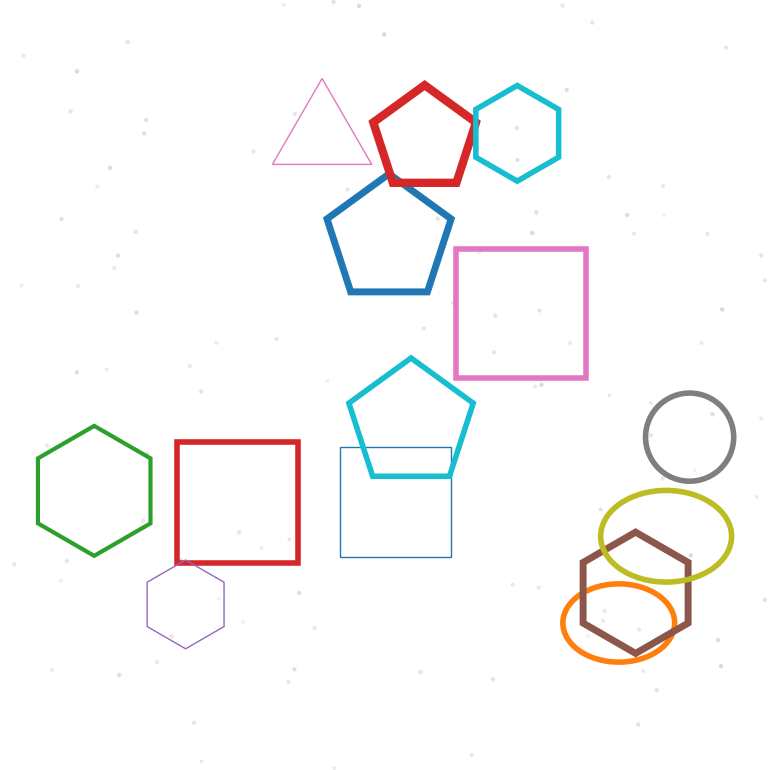[{"shape": "square", "thickness": 0.5, "radius": 0.36, "center": [0.514, 0.348]}, {"shape": "pentagon", "thickness": 2.5, "radius": 0.42, "center": [0.505, 0.689]}, {"shape": "oval", "thickness": 2, "radius": 0.36, "center": [0.804, 0.191]}, {"shape": "hexagon", "thickness": 1.5, "radius": 0.42, "center": [0.122, 0.363]}, {"shape": "square", "thickness": 2, "radius": 0.39, "center": [0.309, 0.347]}, {"shape": "pentagon", "thickness": 3, "radius": 0.35, "center": [0.551, 0.819]}, {"shape": "hexagon", "thickness": 0.5, "radius": 0.29, "center": [0.241, 0.215]}, {"shape": "hexagon", "thickness": 2.5, "radius": 0.39, "center": [0.825, 0.23]}, {"shape": "square", "thickness": 2, "radius": 0.42, "center": [0.677, 0.593]}, {"shape": "triangle", "thickness": 0.5, "radius": 0.37, "center": [0.418, 0.824]}, {"shape": "circle", "thickness": 2, "radius": 0.29, "center": [0.896, 0.432]}, {"shape": "oval", "thickness": 2, "radius": 0.43, "center": [0.865, 0.304]}, {"shape": "hexagon", "thickness": 2, "radius": 0.31, "center": [0.672, 0.827]}, {"shape": "pentagon", "thickness": 2, "radius": 0.42, "center": [0.534, 0.45]}]